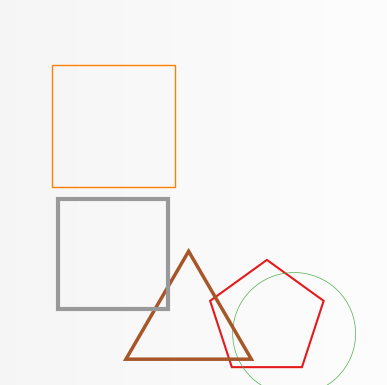[{"shape": "pentagon", "thickness": 1.5, "radius": 0.77, "center": [0.689, 0.171]}, {"shape": "circle", "thickness": 0.5, "radius": 0.79, "center": [0.759, 0.134]}, {"shape": "square", "thickness": 1, "radius": 0.8, "center": [0.293, 0.673]}, {"shape": "triangle", "thickness": 2.5, "radius": 0.93, "center": [0.487, 0.16]}, {"shape": "square", "thickness": 3, "radius": 0.71, "center": [0.292, 0.339]}]